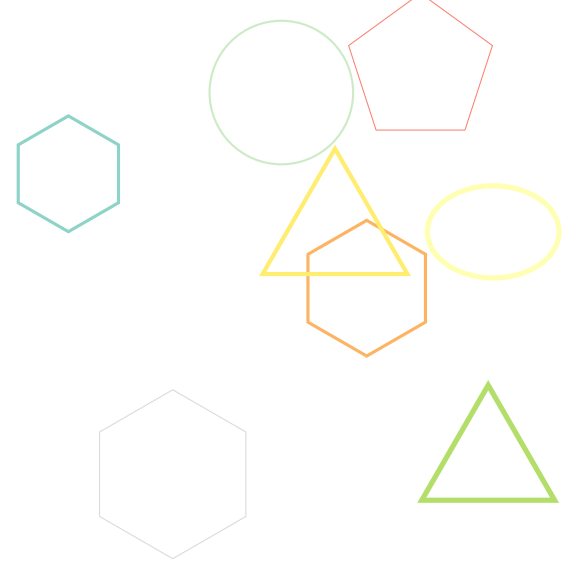[{"shape": "hexagon", "thickness": 1.5, "radius": 0.5, "center": [0.118, 0.698]}, {"shape": "oval", "thickness": 2.5, "radius": 0.57, "center": [0.854, 0.598]}, {"shape": "pentagon", "thickness": 0.5, "radius": 0.65, "center": [0.728, 0.88]}, {"shape": "hexagon", "thickness": 1.5, "radius": 0.59, "center": [0.635, 0.5]}, {"shape": "triangle", "thickness": 2.5, "radius": 0.66, "center": [0.845, 0.199]}, {"shape": "hexagon", "thickness": 0.5, "radius": 0.73, "center": [0.299, 0.178]}, {"shape": "circle", "thickness": 1, "radius": 0.62, "center": [0.487, 0.839]}, {"shape": "triangle", "thickness": 2, "radius": 0.72, "center": [0.58, 0.597]}]